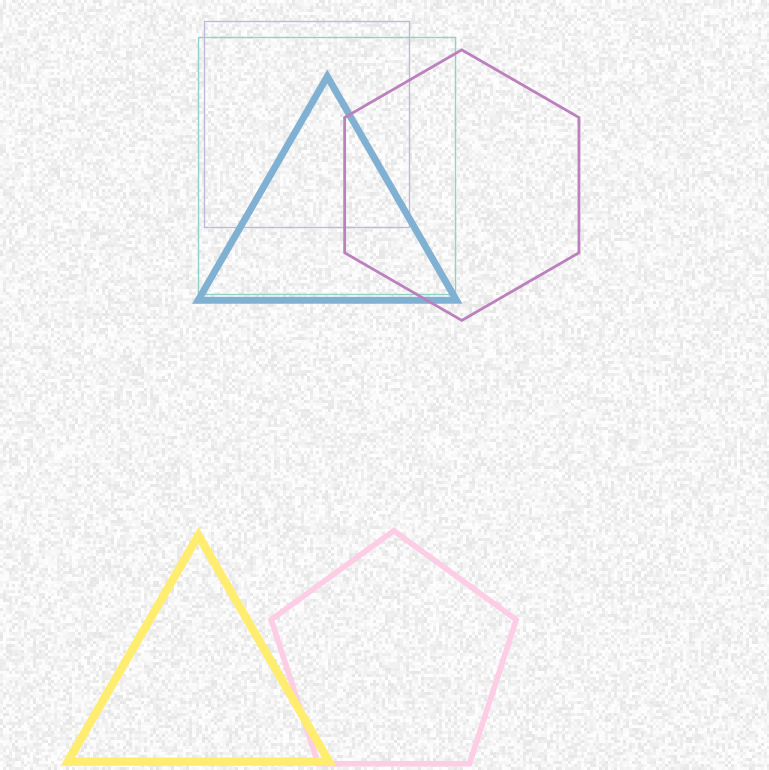[{"shape": "square", "thickness": 0.5, "radius": 0.83, "center": [0.424, 0.785]}, {"shape": "square", "thickness": 0.5, "radius": 0.67, "center": [0.398, 0.839]}, {"shape": "triangle", "thickness": 2.5, "radius": 0.97, "center": [0.425, 0.707]}, {"shape": "pentagon", "thickness": 2, "radius": 0.84, "center": [0.511, 0.143]}, {"shape": "hexagon", "thickness": 1, "radius": 0.88, "center": [0.6, 0.76]}, {"shape": "triangle", "thickness": 3, "radius": 0.98, "center": [0.258, 0.109]}]